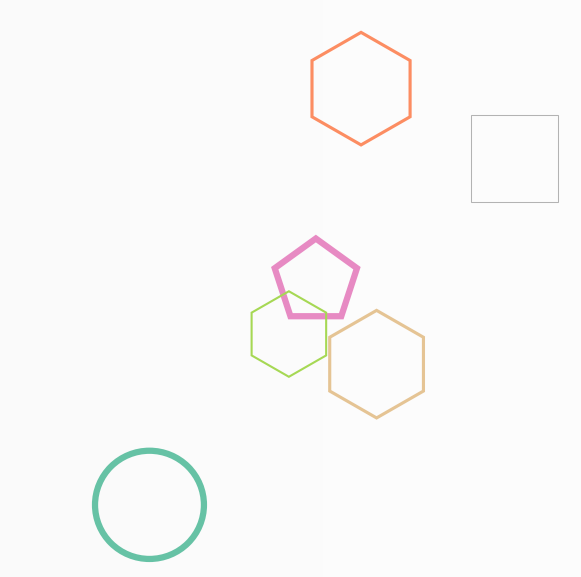[{"shape": "circle", "thickness": 3, "radius": 0.47, "center": [0.257, 0.125]}, {"shape": "hexagon", "thickness": 1.5, "radius": 0.49, "center": [0.621, 0.846]}, {"shape": "pentagon", "thickness": 3, "radius": 0.37, "center": [0.543, 0.512]}, {"shape": "hexagon", "thickness": 1, "radius": 0.37, "center": [0.497, 0.421]}, {"shape": "hexagon", "thickness": 1.5, "radius": 0.47, "center": [0.648, 0.369]}, {"shape": "square", "thickness": 0.5, "radius": 0.37, "center": [0.885, 0.725]}]